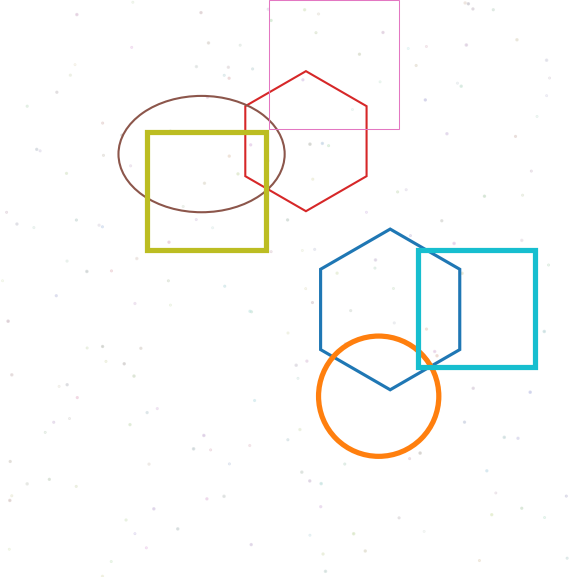[{"shape": "hexagon", "thickness": 1.5, "radius": 0.7, "center": [0.676, 0.463]}, {"shape": "circle", "thickness": 2.5, "radius": 0.52, "center": [0.656, 0.313]}, {"shape": "hexagon", "thickness": 1, "radius": 0.61, "center": [0.53, 0.755]}, {"shape": "oval", "thickness": 1, "radius": 0.72, "center": [0.349, 0.732]}, {"shape": "square", "thickness": 0.5, "radius": 0.56, "center": [0.578, 0.887]}, {"shape": "square", "thickness": 2.5, "radius": 0.51, "center": [0.358, 0.669]}, {"shape": "square", "thickness": 2.5, "radius": 0.51, "center": [0.825, 0.464]}]